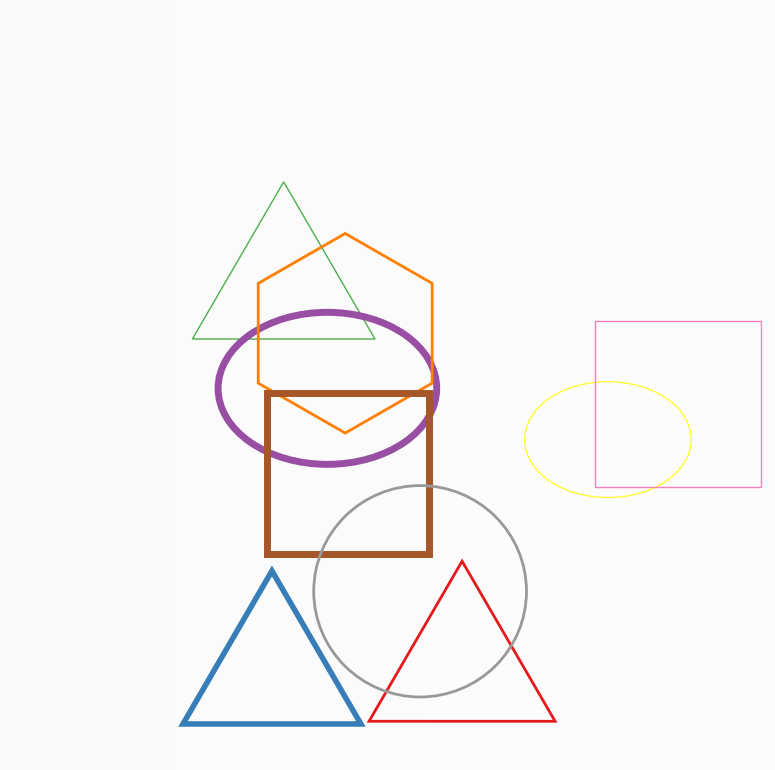[{"shape": "triangle", "thickness": 1, "radius": 0.69, "center": [0.596, 0.133]}, {"shape": "triangle", "thickness": 2, "radius": 0.66, "center": [0.351, 0.126]}, {"shape": "triangle", "thickness": 0.5, "radius": 0.68, "center": [0.366, 0.628]}, {"shape": "oval", "thickness": 2.5, "radius": 0.71, "center": [0.422, 0.496]}, {"shape": "hexagon", "thickness": 1, "radius": 0.65, "center": [0.445, 0.567]}, {"shape": "oval", "thickness": 0.5, "radius": 0.54, "center": [0.784, 0.429]}, {"shape": "square", "thickness": 2.5, "radius": 0.52, "center": [0.449, 0.386]}, {"shape": "square", "thickness": 0.5, "radius": 0.54, "center": [0.875, 0.475]}, {"shape": "circle", "thickness": 1, "radius": 0.69, "center": [0.542, 0.232]}]